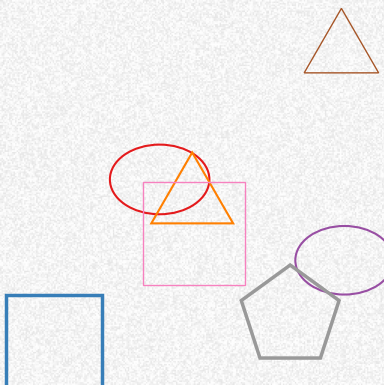[{"shape": "oval", "thickness": 1.5, "radius": 0.65, "center": [0.415, 0.534]}, {"shape": "square", "thickness": 2.5, "radius": 0.63, "center": [0.141, 0.109]}, {"shape": "oval", "thickness": 1.5, "radius": 0.64, "center": [0.894, 0.324]}, {"shape": "triangle", "thickness": 1.5, "radius": 0.61, "center": [0.499, 0.481]}, {"shape": "triangle", "thickness": 1, "radius": 0.56, "center": [0.887, 0.867]}, {"shape": "square", "thickness": 1, "radius": 0.67, "center": [0.503, 0.393]}, {"shape": "pentagon", "thickness": 2.5, "radius": 0.67, "center": [0.754, 0.178]}]